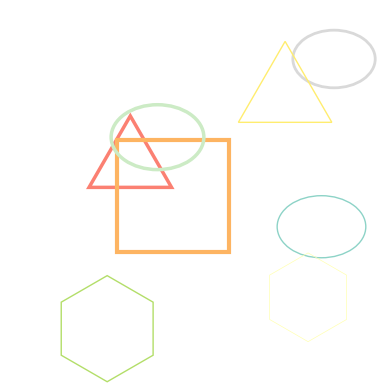[{"shape": "oval", "thickness": 1, "radius": 0.58, "center": [0.835, 0.411]}, {"shape": "hexagon", "thickness": 0.5, "radius": 0.58, "center": [0.8, 0.228]}, {"shape": "triangle", "thickness": 2.5, "radius": 0.62, "center": [0.338, 0.575]}, {"shape": "square", "thickness": 3, "radius": 0.73, "center": [0.448, 0.491]}, {"shape": "hexagon", "thickness": 1, "radius": 0.69, "center": [0.278, 0.146]}, {"shape": "oval", "thickness": 2, "radius": 0.53, "center": [0.868, 0.847]}, {"shape": "oval", "thickness": 2.5, "radius": 0.6, "center": [0.409, 0.644]}, {"shape": "triangle", "thickness": 1, "radius": 0.7, "center": [0.741, 0.752]}]